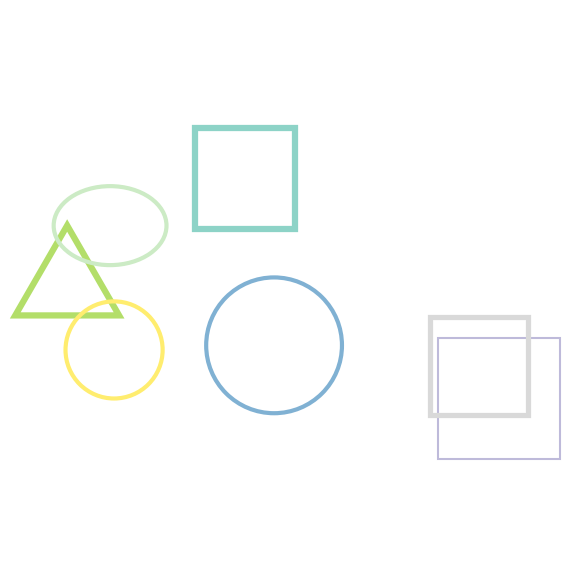[{"shape": "square", "thickness": 3, "radius": 0.44, "center": [0.425, 0.69]}, {"shape": "square", "thickness": 1, "radius": 0.53, "center": [0.864, 0.309]}, {"shape": "circle", "thickness": 2, "radius": 0.59, "center": [0.475, 0.401]}, {"shape": "triangle", "thickness": 3, "radius": 0.52, "center": [0.116, 0.505]}, {"shape": "square", "thickness": 2.5, "radius": 0.42, "center": [0.829, 0.365]}, {"shape": "oval", "thickness": 2, "radius": 0.49, "center": [0.191, 0.608]}, {"shape": "circle", "thickness": 2, "radius": 0.42, "center": [0.198, 0.393]}]